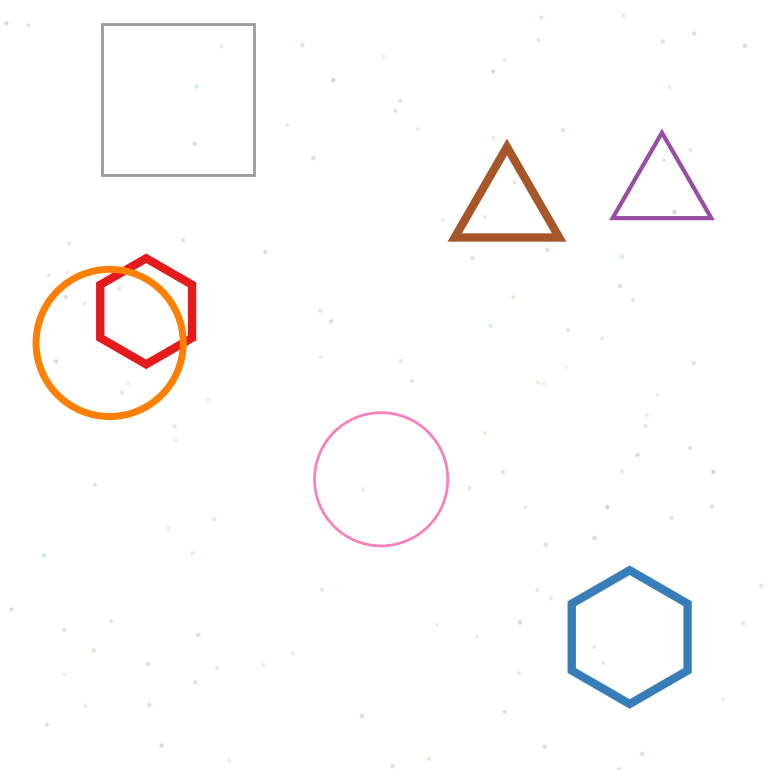[{"shape": "hexagon", "thickness": 3, "radius": 0.34, "center": [0.19, 0.596]}, {"shape": "hexagon", "thickness": 3, "radius": 0.43, "center": [0.818, 0.173]}, {"shape": "triangle", "thickness": 1.5, "radius": 0.37, "center": [0.86, 0.754]}, {"shape": "circle", "thickness": 2.5, "radius": 0.48, "center": [0.142, 0.555]}, {"shape": "triangle", "thickness": 3, "radius": 0.39, "center": [0.658, 0.731]}, {"shape": "circle", "thickness": 1, "radius": 0.43, "center": [0.495, 0.378]}, {"shape": "square", "thickness": 1, "radius": 0.49, "center": [0.231, 0.871]}]